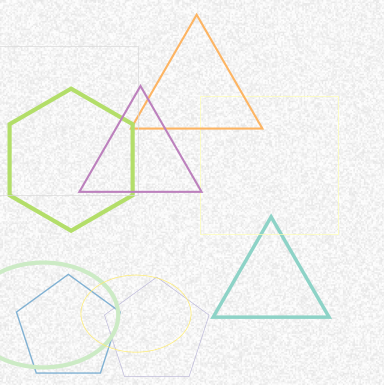[{"shape": "triangle", "thickness": 2.5, "radius": 0.87, "center": [0.704, 0.263]}, {"shape": "square", "thickness": 0.5, "radius": 0.9, "center": [0.698, 0.572]}, {"shape": "pentagon", "thickness": 0.5, "radius": 0.71, "center": [0.407, 0.137]}, {"shape": "pentagon", "thickness": 1, "radius": 0.71, "center": [0.178, 0.146]}, {"shape": "triangle", "thickness": 1.5, "radius": 0.99, "center": [0.511, 0.765]}, {"shape": "hexagon", "thickness": 3, "radius": 0.92, "center": [0.185, 0.585]}, {"shape": "square", "thickness": 0.5, "radius": 0.97, "center": [0.164, 0.687]}, {"shape": "triangle", "thickness": 1.5, "radius": 0.92, "center": [0.365, 0.593]}, {"shape": "oval", "thickness": 3, "radius": 0.97, "center": [0.113, 0.182]}, {"shape": "oval", "thickness": 0.5, "radius": 0.72, "center": [0.353, 0.185]}]